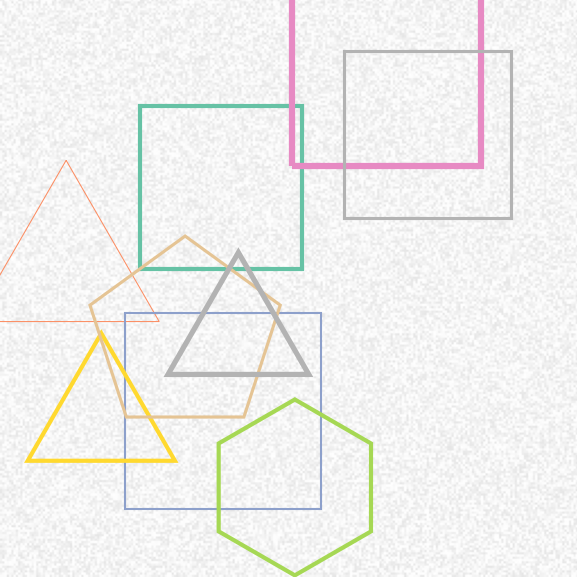[{"shape": "square", "thickness": 2, "radius": 0.7, "center": [0.382, 0.674]}, {"shape": "triangle", "thickness": 0.5, "radius": 0.93, "center": [0.115, 0.535]}, {"shape": "square", "thickness": 1, "radius": 0.85, "center": [0.386, 0.288]}, {"shape": "square", "thickness": 3, "radius": 0.82, "center": [0.669, 0.875]}, {"shape": "hexagon", "thickness": 2, "radius": 0.76, "center": [0.511, 0.155]}, {"shape": "triangle", "thickness": 2, "radius": 0.74, "center": [0.175, 0.275]}, {"shape": "pentagon", "thickness": 1.5, "radius": 0.87, "center": [0.321, 0.417]}, {"shape": "triangle", "thickness": 2.5, "radius": 0.7, "center": [0.413, 0.421]}, {"shape": "square", "thickness": 1.5, "radius": 0.72, "center": [0.741, 0.766]}]